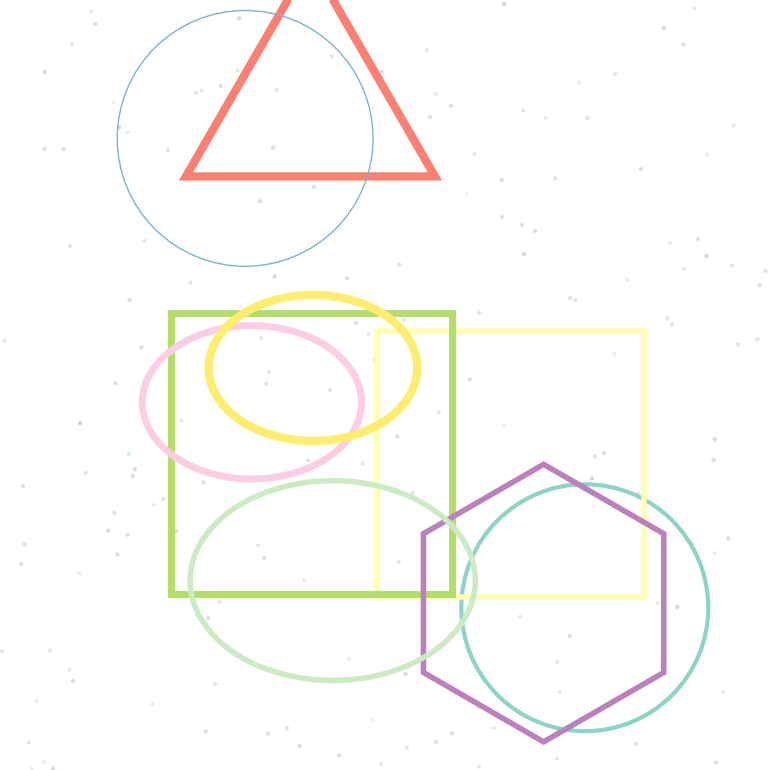[{"shape": "circle", "thickness": 1.5, "radius": 0.8, "center": [0.759, 0.211]}, {"shape": "square", "thickness": 2, "radius": 0.87, "center": [0.663, 0.397]}, {"shape": "triangle", "thickness": 3, "radius": 0.93, "center": [0.403, 0.864]}, {"shape": "circle", "thickness": 0.5, "radius": 0.83, "center": [0.318, 0.82]}, {"shape": "square", "thickness": 2.5, "radius": 0.91, "center": [0.405, 0.411]}, {"shape": "oval", "thickness": 2.5, "radius": 0.71, "center": [0.327, 0.478]}, {"shape": "hexagon", "thickness": 2, "radius": 0.9, "center": [0.706, 0.217]}, {"shape": "oval", "thickness": 2, "radius": 0.93, "center": [0.432, 0.246]}, {"shape": "oval", "thickness": 3, "radius": 0.68, "center": [0.406, 0.522]}]